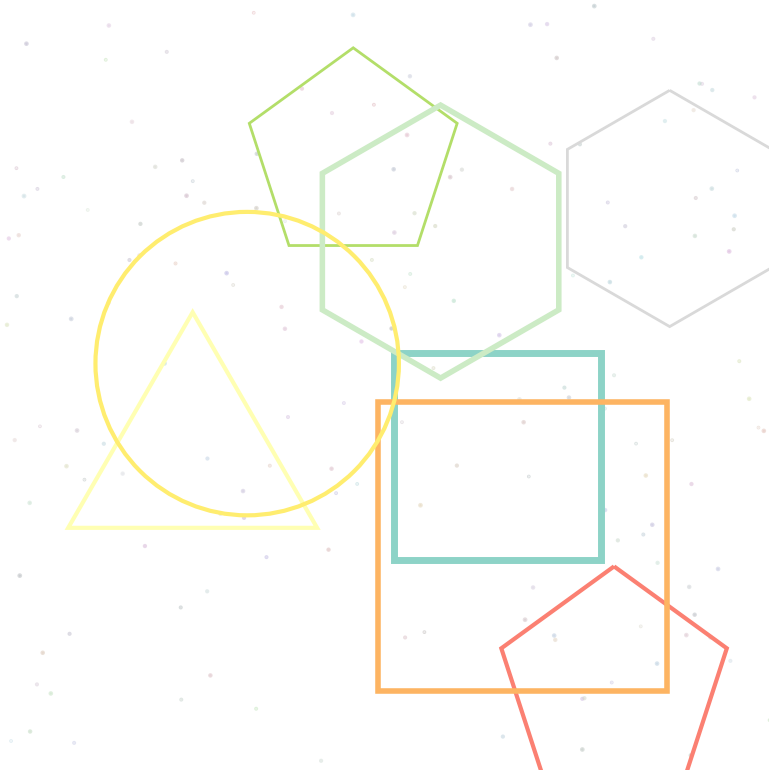[{"shape": "square", "thickness": 2.5, "radius": 0.67, "center": [0.647, 0.408]}, {"shape": "triangle", "thickness": 1.5, "radius": 0.93, "center": [0.25, 0.408]}, {"shape": "pentagon", "thickness": 1.5, "radius": 0.77, "center": [0.797, 0.11]}, {"shape": "square", "thickness": 2, "radius": 0.94, "center": [0.678, 0.291]}, {"shape": "pentagon", "thickness": 1, "radius": 0.71, "center": [0.459, 0.796]}, {"shape": "hexagon", "thickness": 1, "radius": 0.77, "center": [0.87, 0.729]}, {"shape": "hexagon", "thickness": 2, "radius": 0.89, "center": [0.572, 0.686]}, {"shape": "circle", "thickness": 1.5, "radius": 0.99, "center": [0.321, 0.528]}]